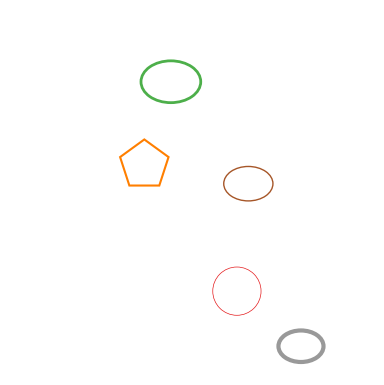[{"shape": "circle", "thickness": 0.5, "radius": 0.31, "center": [0.615, 0.244]}, {"shape": "oval", "thickness": 2, "radius": 0.39, "center": [0.444, 0.788]}, {"shape": "pentagon", "thickness": 1.5, "radius": 0.33, "center": [0.375, 0.572]}, {"shape": "oval", "thickness": 1, "radius": 0.32, "center": [0.645, 0.523]}, {"shape": "oval", "thickness": 3, "radius": 0.29, "center": [0.782, 0.101]}]